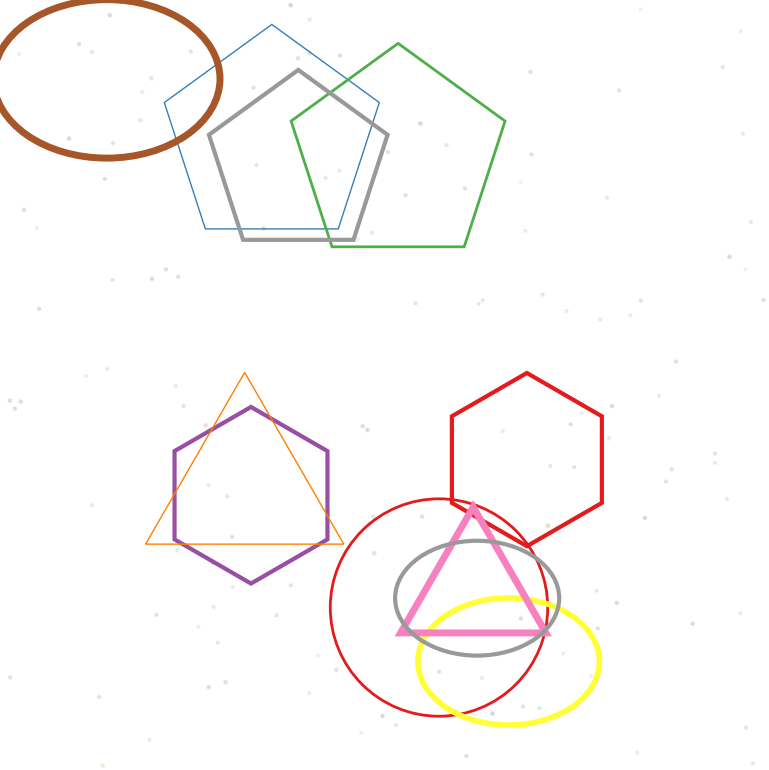[{"shape": "circle", "thickness": 1, "radius": 0.71, "center": [0.57, 0.211]}, {"shape": "hexagon", "thickness": 1.5, "radius": 0.56, "center": [0.684, 0.403]}, {"shape": "pentagon", "thickness": 0.5, "radius": 0.73, "center": [0.353, 0.821]}, {"shape": "pentagon", "thickness": 1, "radius": 0.73, "center": [0.517, 0.798]}, {"shape": "hexagon", "thickness": 1.5, "radius": 0.57, "center": [0.326, 0.357]}, {"shape": "triangle", "thickness": 0.5, "radius": 0.74, "center": [0.318, 0.368]}, {"shape": "oval", "thickness": 2, "radius": 0.59, "center": [0.661, 0.141]}, {"shape": "oval", "thickness": 2.5, "radius": 0.74, "center": [0.139, 0.898]}, {"shape": "triangle", "thickness": 2.5, "radius": 0.54, "center": [0.615, 0.233]}, {"shape": "oval", "thickness": 1.5, "radius": 0.53, "center": [0.62, 0.223]}, {"shape": "pentagon", "thickness": 1.5, "radius": 0.61, "center": [0.387, 0.787]}]